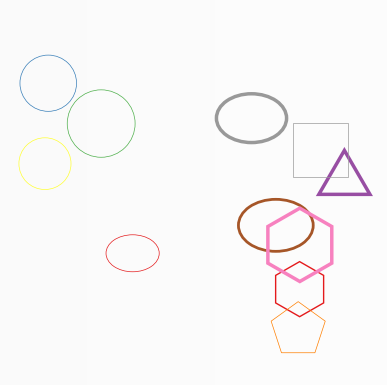[{"shape": "hexagon", "thickness": 1, "radius": 0.36, "center": [0.773, 0.249]}, {"shape": "oval", "thickness": 0.5, "radius": 0.34, "center": [0.342, 0.342]}, {"shape": "circle", "thickness": 0.5, "radius": 0.37, "center": [0.125, 0.784]}, {"shape": "circle", "thickness": 0.5, "radius": 0.44, "center": [0.261, 0.679]}, {"shape": "triangle", "thickness": 2.5, "radius": 0.38, "center": [0.889, 0.533]}, {"shape": "pentagon", "thickness": 0.5, "radius": 0.37, "center": [0.77, 0.143]}, {"shape": "circle", "thickness": 0.5, "radius": 0.34, "center": [0.116, 0.575]}, {"shape": "oval", "thickness": 2, "radius": 0.48, "center": [0.712, 0.415]}, {"shape": "hexagon", "thickness": 2.5, "radius": 0.48, "center": [0.774, 0.364]}, {"shape": "oval", "thickness": 2.5, "radius": 0.45, "center": [0.649, 0.693]}, {"shape": "square", "thickness": 0.5, "radius": 0.35, "center": [0.827, 0.61]}]